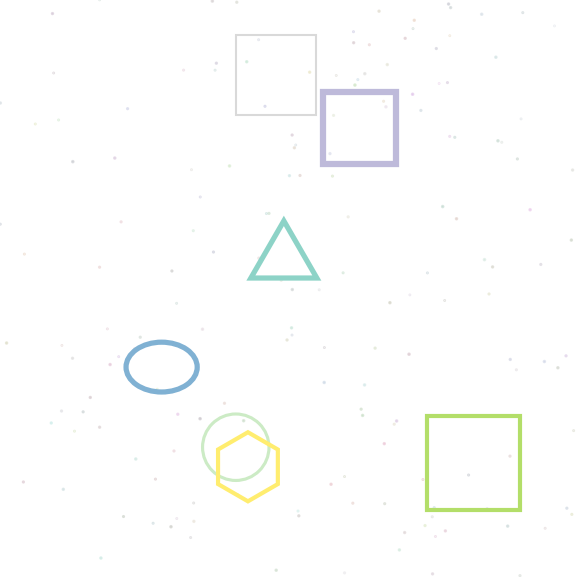[{"shape": "triangle", "thickness": 2.5, "radius": 0.33, "center": [0.492, 0.551]}, {"shape": "square", "thickness": 3, "radius": 0.31, "center": [0.623, 0.777]}, {"shape": "oval", "thickness": 2.5, "radius": 0.31, "center": [0.28, 0.363]}, {"shape": "square", "thickness": 2, "radius": 0.4, "center": [0.82, 0.197]}, {"shape": "square", "thickness": 1, "radius": 0.35, "center": [0.478, 0.869]}, {"shape": "circle", "thickness": 1.5, "radius": 0.29, "center": [0.408, 0.225]}, {"shape": "hexagon", "thickness": 2, "radius": 0.3, "center": [0.429, 0.191]}]